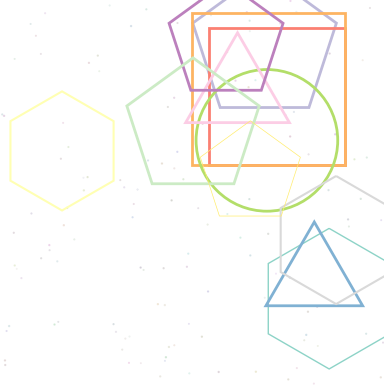[{"shape": "hexagon", "thickness": 1, "radius": 0.91, "center": [0.855, 0.224]}, {"shape": "hexagon", "thickness": 1.5, "radius": 0.77, "center": [0.161, 0.608]}, {"shape": "pentagon", "thickness": 2, "radius": 0.98, "center": [0.687, 0.879]}, {"shape": "square", "thickness": 2, "radius": 0.88, "center": [0.72, 0.749]}, {"shape": "triangle", "thickness": 2, "radius": 0.73, "center": [0.816, 0.278]}, {"shape": "square", "thickness": 2, "radius": 0.99, "center": [0.697, 0.769]}, {"shape": "circle", "thickness": 2, "radius": 0.92, "center": [0.693, 0.635]}, {"shape": "triangle", "thickness": 2, "radius": 0.78, "center": [0.617, 0.759]}, {"shape": "hexagon", "thickness": 1.5, "radius": 0.83, "center": [0.873, 0.377]}, {"shape": "pentagon", "thickness": 2, "radius": 0.78, "center": [0.587, 0.891]}, {"shape": "pentagon", "thickness": 2, "radius": 0.9, "center": [0.501, 0.669]}, {"shape": "pentagon", "thickness": 0.5, "radius": 0.68, "center": [0.65, 0.549]}]